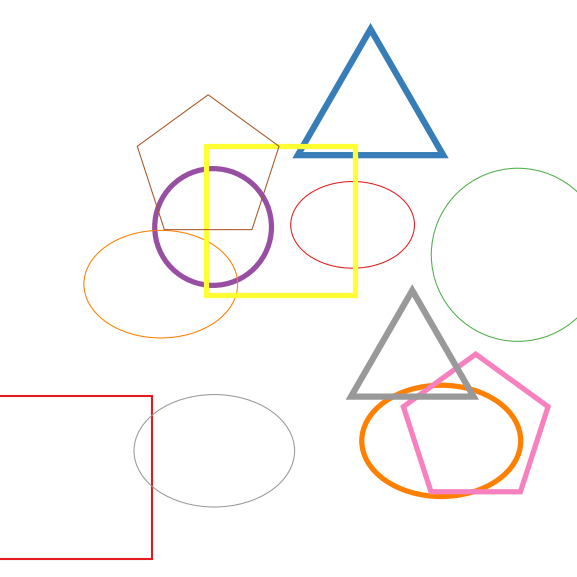[{"shape": "oval", "thickness": 0.5, "radius": 0.54, "center": [0.611, 0.61]}, {"shape": "square", "thickness": 1, "radius": 0.71, "center": [0.122, 0.172]}, {"shape": "triangle", "thickness": 3, "radius": 0.73, "center": [0.642, 0.803]}, {"shape": "circle", "thickness": 0.5, "radius": 0.75, "center": [0.897, 0.558]}, {"shape": "circle", "thickness": 2.5, "radius": 0.51, "center": [0.369, 0.606]}, {"shape": "oval", "thickness": 0.5, "radius": 0.67, "center": [0.278, 0.507]}, {"shape": "oval", "thickness": 2.5, "radius": 0.69, "center": [0.764, 0.236]}, {"shape": "square", "thickness": 2.5, "radius": 0.65, "center": [0.485, 0.618]}, {"shape": "pentagon", "thickness": 0.5, "radius": 0.65, "center": [0.36, 0.706]}, {"shape": "pentagon", "thickness": 2.5, "radius": 0.66, "center": [0.824, 0.254]}, {"shape": "oval", "thickness": 0.5, "radius": 0.7, "center": [0.371, 0.219]}, {"shape": "triangle", "thickness": 3, "radius": 0.61, "center": [0.714, 0.374]}]